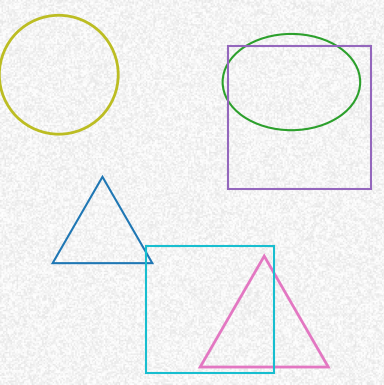[{"shape": "triangle", "thickness": 1.5, "radius": 0.75, "center": [0.266, 0.391]}, {"shape": "oval", "thickness": 1.5, "radius": 0.89, "center": [0.757, 0.787]}, {"shape": "square", "thickness": 1.5, "radius": 0.93, "center": [0.778, 0.695]}, {"shape": "triangle", "thickness": 2, "radius": 0.96, "center": [0.686, 0.143]}, {"shape": "circle", "thickness": 2, "radius": 0.77, "center": [0.153, 0.806]}, {"shape": "square", "thickness": 1.5, "radius": 0.83, "center": [0.545, 0.196]}]